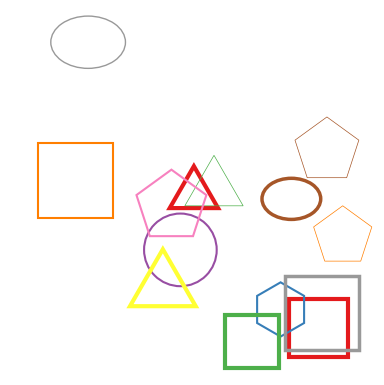[{"shape": "triangle", "thickness": 3, "radius": 0.36, "center": [0.504, 0.496]}, {"shape": "square", "thickness": 3, "radius": 0.38, "center": [0.827, 0.148]}, {"shape": "hexagon", "thickness": 1.5, "radius": 0.35, "center": [0.729, 0.196]}, {"shape": "square", "thickness": 3, "radius": 0.35, "center": [0.655, 0.113]}, {"shape": "triangle", "thickness": 0.5, "radius": 0.44, "center": [0.556, 0.509]}, {"shape": "circle", "thickness": 1.5, "radius": 0.47, "center": [0.469, 0.351]}, {"shape": "pentagon", "thickness": 0.5, "radius": 0.4, "center": [0.89, 0.386]}, {"shape": "square", "thickness": 1.5, "radius": 0.48, "center": [0.196, 0.53]}, {"shape": "triangle", "thickness": 3, "radius": 0.49, "center": [0.423, 0.254]}, {"shape": "pentagon", "thickness": 0.5, "radius": 0.44, "center": [0.849, 0.609]}, {"shape": "oval", "thickness": 2.5, "radius": 0.38, "center": [0.757, 0.484]}, {"shape": "pentagon", "thickness": 1.5, "radius": 0.48, "center": [0.445, 0.464]}, {"shape": "oval", "thickness": 1, "radius": 0.48, "center": [0.229, 0.89]}, {"shape": "square", "thickness": 2.5, "radius": 0.48, "center": [0.837, 0.188]}]